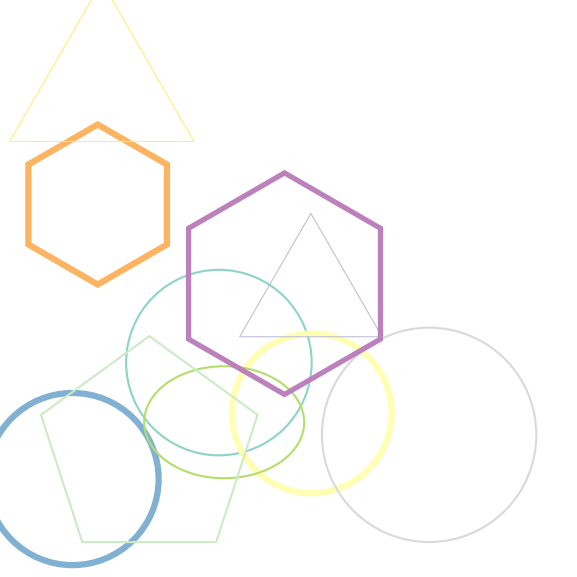[{"shape": "circle", "thickness": 1, "radius": 0.8, "center": [0.379, 0.371]}, {"shape": "circle", "thickness": 3, "radius": 0.69, "center": [0.54, 0.283]}, {"shape": "triangle", "thickness": 0.5, "radius": 0.71, "center": [0.538, 0.487]}, {"shape": "circle", "thickness": 3, "radius": 0.75, "center": [0.126, 0.17]}, {"shape": "hexagon", "thickness": 3, "radius": 0.69, "center": [0.169, 0.645]}, {"shape": "oval", "thickness": 1, "radius": 0.69, "center": [0.388, 0.268]}, {"shape": "circle", "thickness": 1, "radius": 0.93, "center": [0.743, 0.246]}, {"shape": "hexagon", "thickness": 2.5, "radius": 0.96, "center": [0.493, 0.508]}, {"shape": "pentagon", "thickness": 1, "radius": 0.99, "center": [0.258, 0.22]}, {"shape": "triangle", "thickness": 0.5, "radius": 0.92, "center": [0.176, 0.846]}]